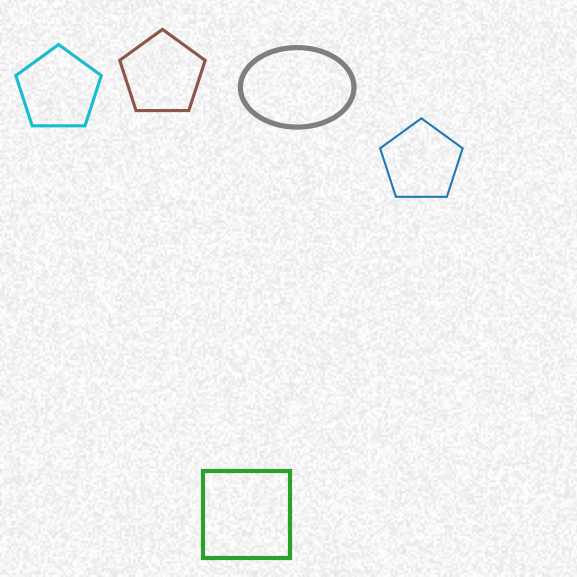[{"shape": "pentagon", "thickness": 1, "radius": 0.38, "center": [0.73, 0.719]}, {"shape": "square", "thickness": 2, "radius": 0.38, "center": [0.427, 0.108]}, {"shape": "pentagon", "thickness": 1.5, "radius": 0.39, "center": [0.281, 0.871]}, {"shape": "oval", "thickness": 2.5, "radius": 0.49, "center": [0.515, 0.848]}, {"shape": "pentagon", "thickness": 1.5, "radius": 0.39, "center": [0.101, 0.844]}]